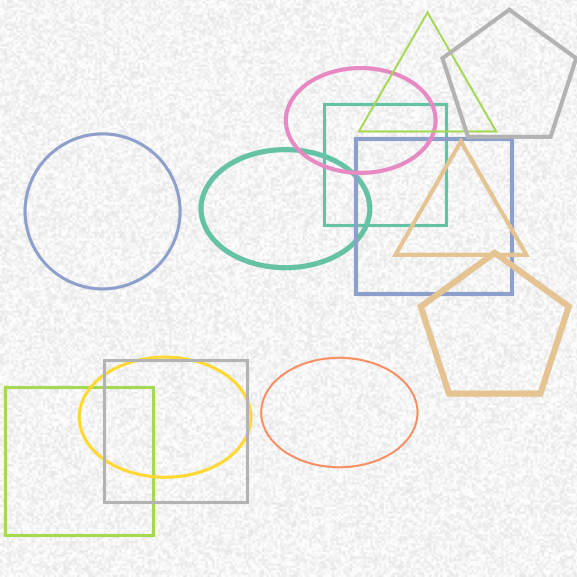[{"shape": "square", "thickness": 1.5, "radius": 0.53, "center": [0.666, 0.715]}, {"shape": "oval", "thickness": 2.5, "radius": 0.73, "center": [0.494, 0.638]}, {"shape": "oval", "thickness": 1, "radius": 0.68, "center": [0.588, 0.285]}, {"shape": "circle", "thickness": 1.5, "radius": 0.67, "center": [0.178, 0.633]}, {"shape": "square", "thickness": 2, "radius": 0.67, "center": [0.752, 0.625]}, {"shape": "oval", "thickness": 2, "radius": 0.65, "center": [0.625, 0.791]}, {"shape": "square", "thickness": 1.5, "radius": 0.64, "center": [0.137, 0.201]}, {"shape": "triangle", "thickness": 1, "radius": 0.69, "center": [0.74, 0.84]}, {"shape": "oval", "thickness": 1.5, "radius": 0.74, "center": [0.286, 0.277]}, {"shape": "triangle", "thickness": 2, "radius": 0.65, "center": [0.798, 0.623]}, {"shape": "pentagon", "thickness": 3, "radius": 0.67, "center": [0.857, 0.427]}, {"shape": "square", "thickness": 1.5, "radius": 0.62, "center": [0.304, 0.253]}, {"shape": "pentagon", "thickness": 2, "radius": 0.61, "center": [0.882, 0.861]}]